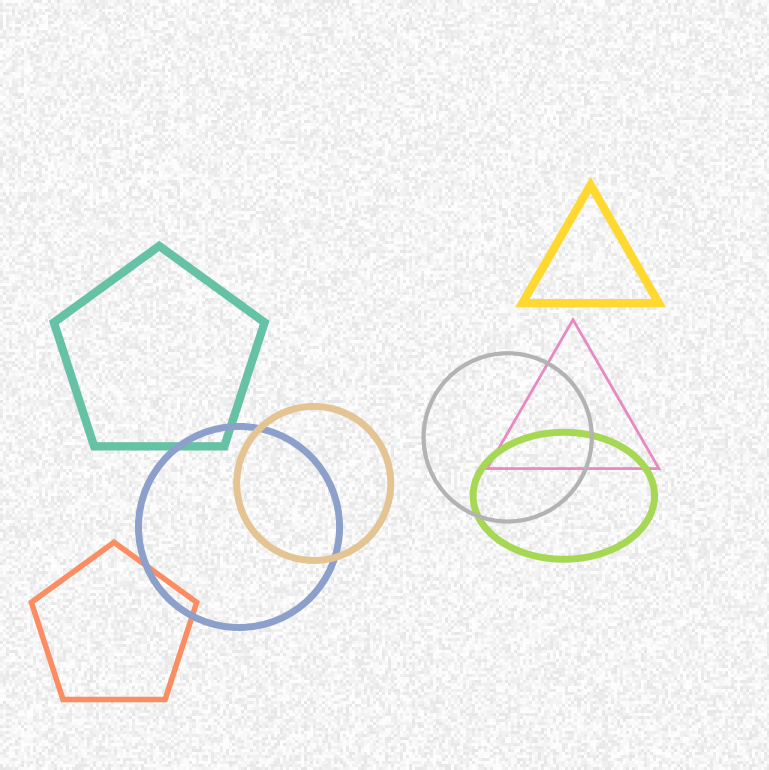[{"shape": "pentagon", "thickness": 3, "radius": 0.72, "center": [0.207, 0.537]}, {"shape": "pentagon", "thickness": 2, "radius": 0.56, "center": [0.148, 0.183]}, {"shape": "circle", "thickness": 2.5, "radius": 0.65, "center": [0.31, 0.316]}, {"shape": "triangle", "thickness": 1, "radius": 0.64, "center": [0.744, 0.456]}, {"shape": "oval", "thickness": 2.5, "radius": 0.59, "center": [0.732, 0.356]}, {"shape": "triangle", "thickness": 3, "radius": 0.51, "center": [0.767, 0.657]}, {"shape": "circle", "thickness": 2.5, "radius": 0.5, "center": [0.407, 0.372]}, {"shape": "circle", "thickness": 1.5, "radius": 0.55, "center": [0.659, 0.432]}]